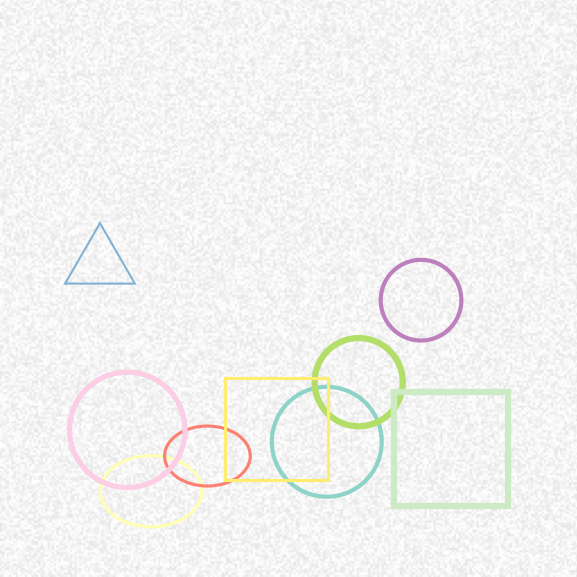[{"shape": "circle", "thickness": 2, "radius": 0.48, "center": [0.566, 0.234]}, {"shape": "oval", "thickness": 1.5, "radius": 0.44, "center": [0.262, 0.149]}, {"shape": "oval", "thickness": 1.5, "radius": 0.37, "center": [0.359, 0.209]}, {"shape": "triangle", "thickness": 1, "radius": 0.35, "center": [0.173, 0.543]}, {"shape": "circle", "thickness": 3, "radius": 0.38, "center": [0.621, 0.337]}, {"shape": "circle", "thickness": 2.5, "radius": 0.5, "center": [0.22, 0.255]}, {"shape": "circle", "thickness": 2, "radius": 0.35, "center": [0.729, 0.479]}, {"shape": "square", "thickness": 3, "radius": 0.49, "center": [0.781, 0.222]}, {"shape": "square", "thickness": 1.5, "radius": 0.44, "center": [0.478, 0.256]}]